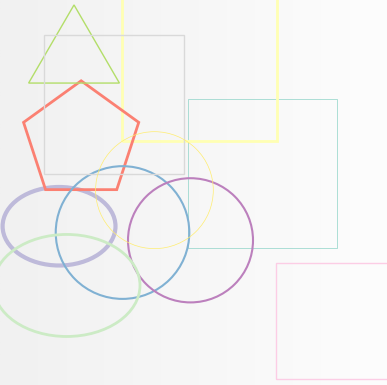[{"shape": "square", "thickness": 0.5, "radius": 0.97, "center": [0.677, 0.549]}, {"shape": "square", "thickness": 2, "radius": 1.0, "center": [0.515, 0.833]}, {"shape": "oval", "thickness": 3, "radius": 0.73, "center": [0.152, 0.412]}, {"shape": "pentagon", "thickness": 2, "radius": 0.78, "center": [0.209, 0.634]}, {"shape": "circle", "thickness": 1.5, "radius": 0.86, "center": [0.316, 0.396]}, {"shape": "triangle", "thickness": 1, "radius": 0.68, "center": [0.191, 0.852]}, {"shape": "square", "thickness": 1, "radius": 0.75, "center": [0.862, 0.166]}, {"shape": "square", "thickness": 1, "radius": 0.9, "center": [0.294, 0.729]}, {"shape": "circle", "thickness": 1.5, "radius": 0.81, "center": [0.492, 0.376]}, {"shape": "oval", "thickness": 2, "radius": 0.95, "center": [0.172, 0.259]}, {"shape": "circle", "thickness": 0.5, "radius": 0.76, "center": [0.399, 0.506]}]